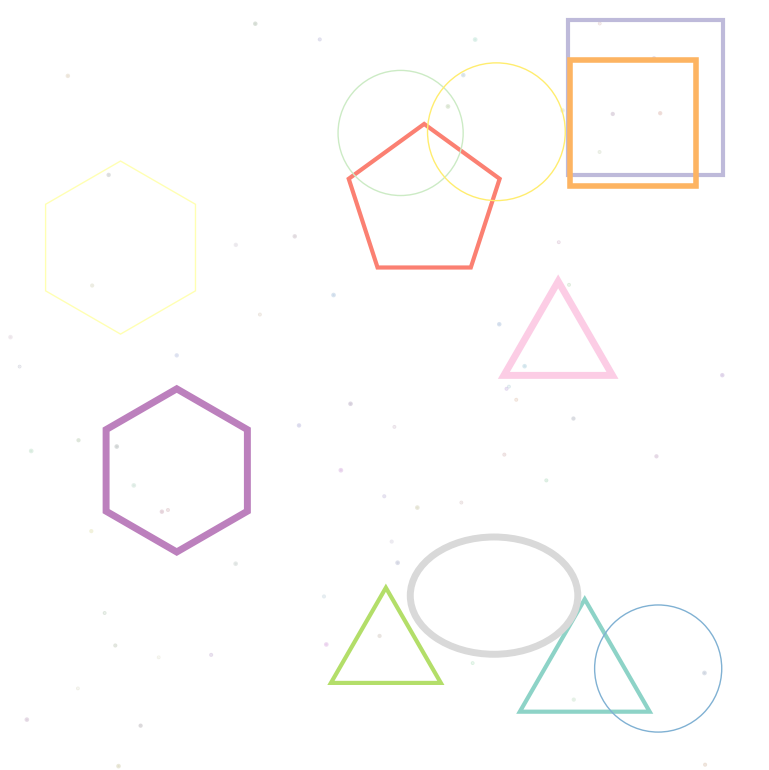[{"shape": "triangle", "thickness": 1.5, "radius": 0.49, "center": [0.759, 0.124]}, {"shape": "hexagon", "thickness": 0.5, "radius": 0.56, "center": [0.157, 0.678]}, {"shape": "square", "thickness": 1.5, "radius": 0.51, "center": [0.838, 0.873]}, {"shape": "pentagon", "thickness": 1.5, "radius": 0.52, "center": [0.551, 0.736]}, {"shape": "circle", "thickness": 0.5, "radius": 0.41, "center": [0.855, 0.132]}, {"shape": "square", "thickness": 2, "radius": 0.41, "center": [0.822, 0.84]}, {"shape": "triangle", "thickness": 1.5, "radius": 0.41, "center": [0.501, 0.154]}, {"shape": "triangle", "thickness": 2.5, "radius": 0.41, "center": [0.725, 0.553]}, {"shape": "oval", "thickness": 2.5, "radius": 0.54, "center": [0.642, 0.226]}, {"shape": "hexagon", "thickness": 2.5, "radius": 0.53, "center": [0.23, 0.389]}, {"shape": "circle", "thickness": 0.5, "radius": 0.41, "center": [0.52, 0.827]}, {"shape": "circle", "thickness": 0.5, "radius": 0.45, "center": [0.645, 0.829]}]